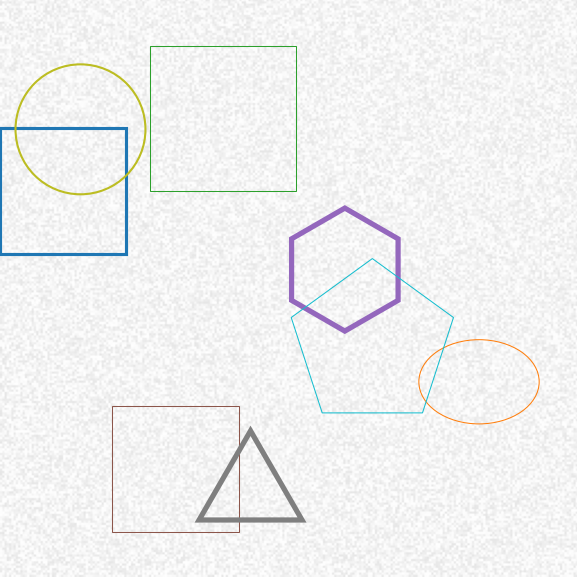[{"shape": "square", "thickness": 1.5, "radius": 0.55, "center": [0.11, 0.669]}, {"shape": "oval", "thickness": 0.5, "radius": 0.52, "center": [0.829, 0.338]}, {"shape": "square", "thickness": 0.5, "radius": 0.63, "center": [0.387, 0.794]}, {"shape": "hexagon", "thickness": 2.5, "radius": 0.53, "center": [0.597, 0.532]}, {"shape": "square", "thickness": 0.5, "radius": 0.55, "center": [0.304, 0.187]}, {"shape": "triangle", "thickness": 2.5, "radius": 0.51, "center": [0.434, 0.15]}, {"shape": "circle", "thickness": 1, "radius": 0.56, "center": [0.139, 0.775]}, {"shape": "pentagon", "thickness": 0.5, "radius": 0.74, "center": [0.645, 0.404]}]